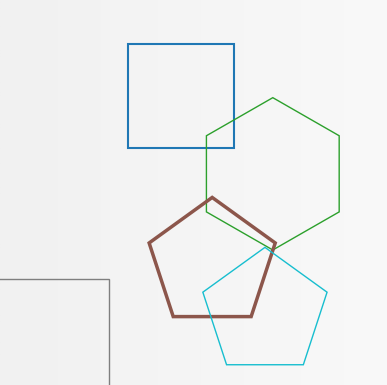[{"shape": "square", "thickness": 1.5, "radius": 0.68, "center": [0.467, 0.75]}, {"shape": "hexagon", "thickness": 1, "radius": 0.99, "center": [0.704, 0.549]}, {"shape": "pentagon", "thickness": 2.5, "radius": 0.86, "center": [0.548, 0.316]}, {"shape": "square", "thickness": 1, "radius": 0.82, "center": [0.118, 0.11]}, {"shape": "pentagon", "thickness": 1, "radius": 0.84, "center": [0.684, 0.189]}]